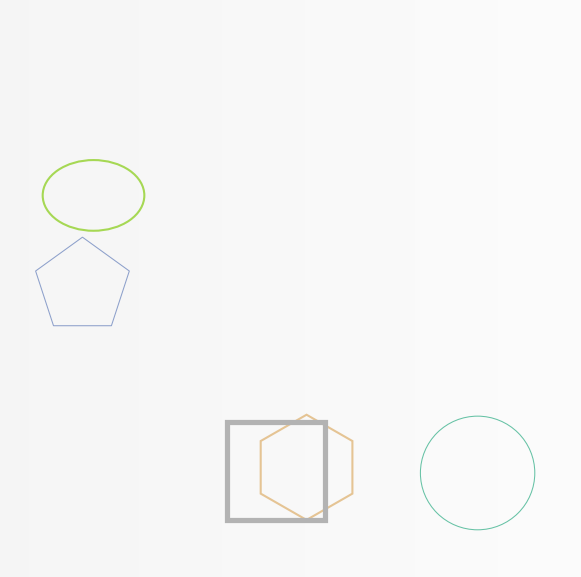[{"shape": "circle", "thickness": 0.5, "radius": 0.49, "center": [0.822, 0.18]}, {"shape": "pentagon", "thickness": 0.5, "radius": 0.42, "center": [0.142, 0.504]}, {"shape": "oval", "thickness": 1, "radius": 0.44, "center": [0.161, 0.661]}, {"shape": "hexagon", "thickness": 1, "radius": 0.46, "center": [0.527, 0.19]}, {"shape": "square", "thickness": 2.5, "radius": 0.42, "center": [0.474, 0.183]}]